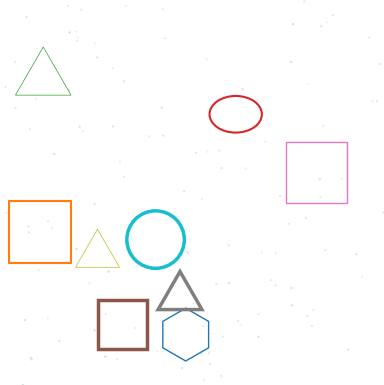[{"shape": "hexagon", "thickness": 1, "radius": 0.34, "center": [0.482, 0.131]}, {"shape": "square", "thickness": 1.5, "radius": 0.41, "center": [0.104, 0.397]}, {"shape": "triangle", "thickness": 0.5, "radius": 0.42, "center": [0.112, 0.795]}, {"shape": "oval", "thickness": 1.5, "radius": 0.34, "center": [0.612, 0.703]}, {"shape": "square", "thickness": 2.5, "radius": 0.32, "center": [0.319, 0.157]}, {"shape": "square", "thickness": 1, "radius": 0.4, "center": [0.822, 0.551]}, {"shape": "triangle", "thickness": 2.5, "radius": 0.33, "center": [0.468, 0.229]}, {"shape": "triangle", "thickness": 0.5, "radius": 0.33, "center": [0.253, 0.339]}, {"shape": "circle", "thickness": 2.5, "radius": 0.37, "center": [0.404, 0.378]}]